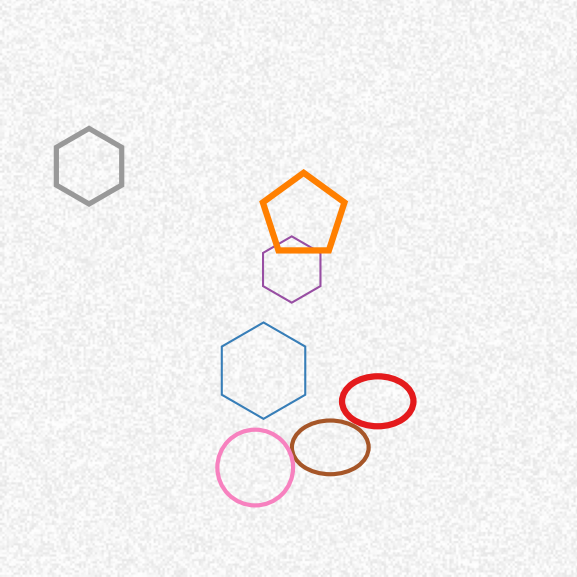[{"shape": "oval", "thickness": 3, "radius": 0.31, "center": [0.654, 0.304]}, {"shape": "hexagon", "thickness": 1, "radius": 0.42, "center": [0.456, 0.357]}, {"shape": "hexagon", "thickness": 1, "radius": 0.29, "center": [0.505, 0.532]}, {"shape": "pentagon", "thickness": 3, "radius": 0.37, "center": [0.526, 0.626]}, {"shape": "oval", "thickness": 2, "radius": 0.33, "center": [0.572, 0.224]}, {"shape": "circle", "thickness": 2, "radius": 0.33, "center": [0.442, 0.19]}, {"shape": "hexagon", "thickness": 2.5, "radius": 0.33, "center": [0.154, 0.711]}]